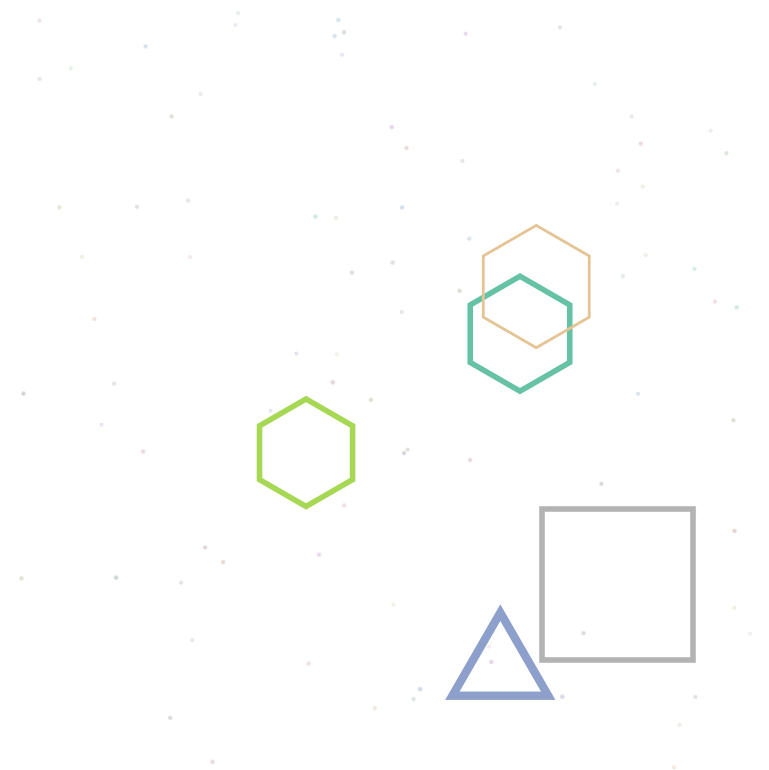[{"shape": "hexagon", "thickness": 2, "radius": 0.37, "center": [0.675, 0.567]}, {"shape": "triangle", "thickness": 3, "radius": 0.36, "center": [0.65, 0.132]}, {"shape": "hexagon", "thickness": 2, "radius": 0.35, "center": [0.397, 0.412]}, {"shape": "hexagon", "thickness": 1, "radius": 0.4, "center": [0.696, 0.628]}, {"shape": "square", "thickness": 2, "radius": 0.49, "center": [0.802, 0.241]}]